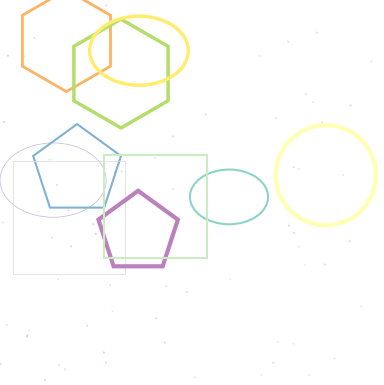[{"shape": "oval", "thickness": 1.5, "radius": 0.51, "center": [0.595, 0.489]}, {"shape": "circle", "thickness": 3, "radius": 0.65, "center": [0.846, 0.545]}, {"shape": "oval", "thickness": 0.5, "radius": 0.69, "center": [0.138, 0.532]}, {"shape": "pentagon", "thickness": 1.5, "radius": 0.6, "center": [0.2, 0.558]}, {"shape": "hexagon", "thickness": 2, "radius": 0.66, "center": [0.173, 0.894]}, {"shape": "hexagon", "thickness": 2.5, "radius": 0.71, "center": [0.314, 0.809]}, {"shape": "square", "thickness": 0.5, "radius": 0.73, "center": [0.179, 0.435]}, {"shape": "pentagon", "thickness": 3, "radius": 0.54, "center": [0.359, 0.396]}, {"shape": "square", "thickness": 1.5, "radius": 0.67, "center": [0.405, 0.463]}, {"shape": "oval", "thickness": 2.5, "radius": 0.64, "center": [0.361, 0.868]}]